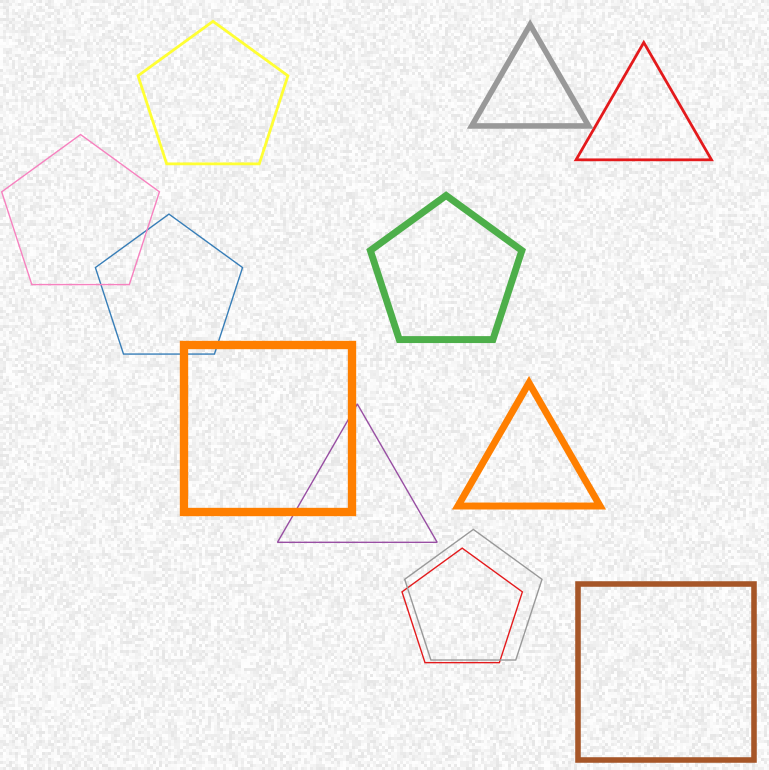[{"shape": "pentagon", "thickness": 0.5, "radius": 0.41, "center": [0.6, 0.206]}, {"shape": "triangle", "thickness": 1, "radius": 0.51, "center": [0.836, 0.843]}, {"shape": "pentagon", "thickness": 0.5, "radius": 0.5, "center": [0.219, 0.621]}, {"shape": "pentagon", "thickness": 2.5, "radius": 0.52, "center": [0.579, 0.643]}, {"shape": "triangle", "thickness": 0.5, "radius": 0.6, "center": [0.464, 0.356]}, {"shape": "square", "thickness": 3, "radius": 0.55, "center": [0.348, 0.444]}, {"shape": "triangle", "thickness": 2.5, "radius": 0.53, "center": [0.687, 0.396]}, {"shape": "pentagon", "thickness": 1, "radius": 0.51, "center": [0.277, 0.87]}, {"shape": "square", "thickness": 2, "radius": 0.57, "center": [0.865, 0.127]}, {"shape": "pentagon", "thickness": 0.5, "radius": 0.54, "center": [0.105, 0.718]}, {"shape": "triangle", "thickness": 2, "radius": 0.44, "center": [0.688, 0.88]}, {"shape": "pentagon", "thickness": 0.5, "radius": 0.47, "center": [0.615, 0.219]}]